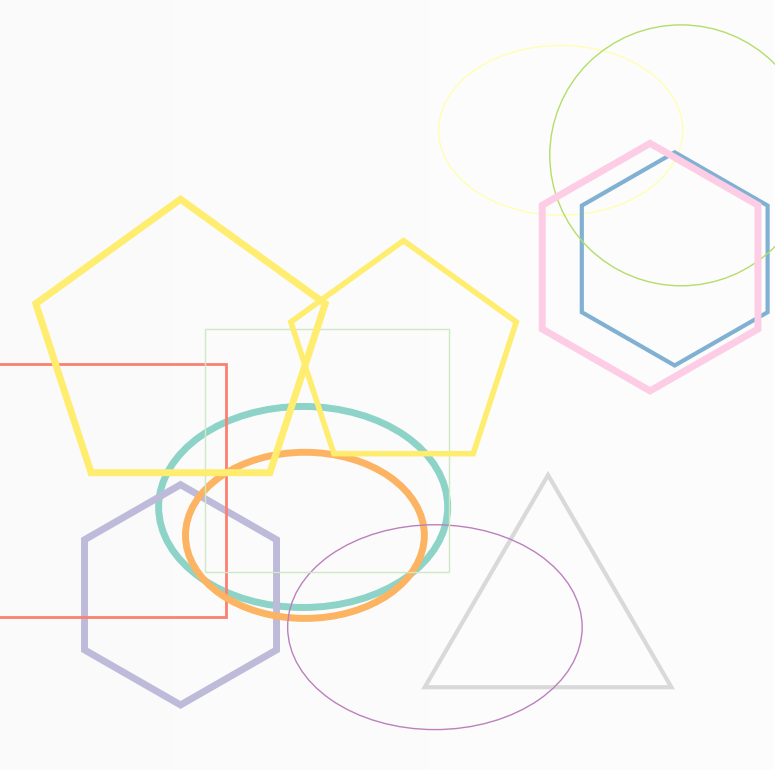[{"shape": "oval", "thickness": 2.5, "radius": 0.93, "center": [0.391, 0.342]}, {"shape": "oval", "thickness": 0.5, "radius": 0.79, "center": [0.723, 0.831]}, {"shape": "hexagon", "thickness": 2.5, "radius": 0.72, "center": [0.233, 0.228]}, {"shape": "square", "thickness": 1, "radius": 0.82, "center": [0.128, 0.363]}, {"shape": "hexagon", "thickness": 1.5, "radius": 0.69, "center": [0.871, 0.664]}, {"shape": "oval", "thickness": 2.5, "radius": 0.77, "center": [0.393, 0.305]}, {"shape": "circle", "thickness": 0.5, "radius": 0.85, "center": [0.879, 0.798]}, {"shape": "hexagon", "thickness": 2.5, "radius": 0.8, "center": [0.839, 0.653]}, {"shape": "triangle", "thickness": 1.5, "radius": 0.92, "center": [0.707, 0.199]}, {"shape": "oval", "thickness": 0.5, "radius": 0.95, "center": [0.561, 0.185]}, {"shape": "square", "thickness": 0.5, "radius": 0.79, "center": [0.422, 0.415]}, {"shape": "pentagon", "thickness": 2.5, "radius": 0.98, "center": [0.233, 0.545]}, {"shape": "pentagon", "thickness": 2, "radius": 0.76, "center": [0.521, 0.535]}]